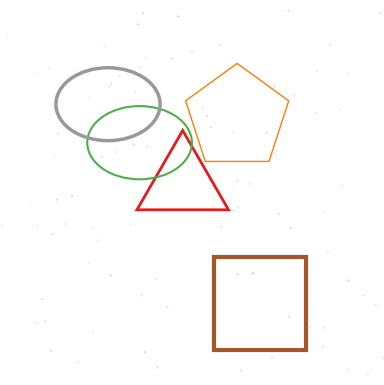[{"shape": "triangle", "thickness": 2, "radius": 0.69, "center": [0.475, 0.524]}, {"shape": "oval", "thickness": 1.5, "radius": 0.68, "center": [0.363, 0.629]}, {"shape": "pentagon", "thickness": 1, "radius": 0.7, "center": [0.616, 0.695]}, {"shape": "square", "thickness": 3, "radius": 0.6, "center": [0.675, 0.211]}, {"shape": "oval", "thickness": 2.5, "radius": 0.68, "center": [0.281, 0.729]}]